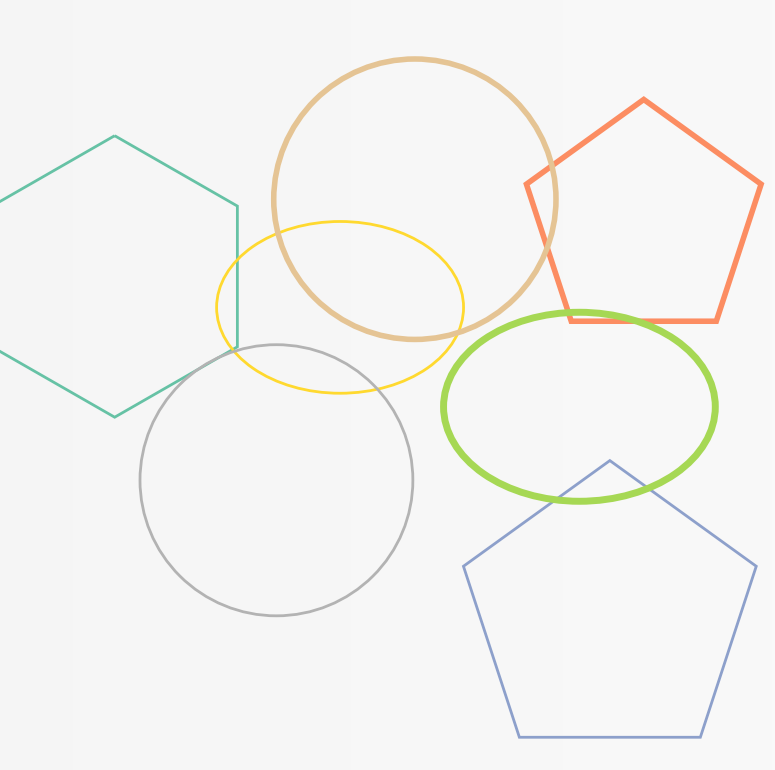[{"shape": "hexagon", "thickness": 1, "radius": 0.91, "center": [0.148, 0.641]}, {"shape": "pentagon", "thickness": 2, "radius": 0.8, "center": [0.831, 0.712]}, {"shape": "pentagon", "thickness": 1, "radius": 0.99, "center": [0.787, 0.203]}, {"shape": "oval", "thickness": 2.5, "radius": 0.88, "center": [0.748, 0.472]}, {"shape": "oval", "thickness": 1, "radius": 0.8, "center": [0.439, 0.601]}, {"shape": "circle", "thickness": 2, "radius": 0.91, "center": [0.535, 0.741]}, {"shape": "circle", "thickness": 1, "radius": 0.88, "center": [0.357, 0.376]}]